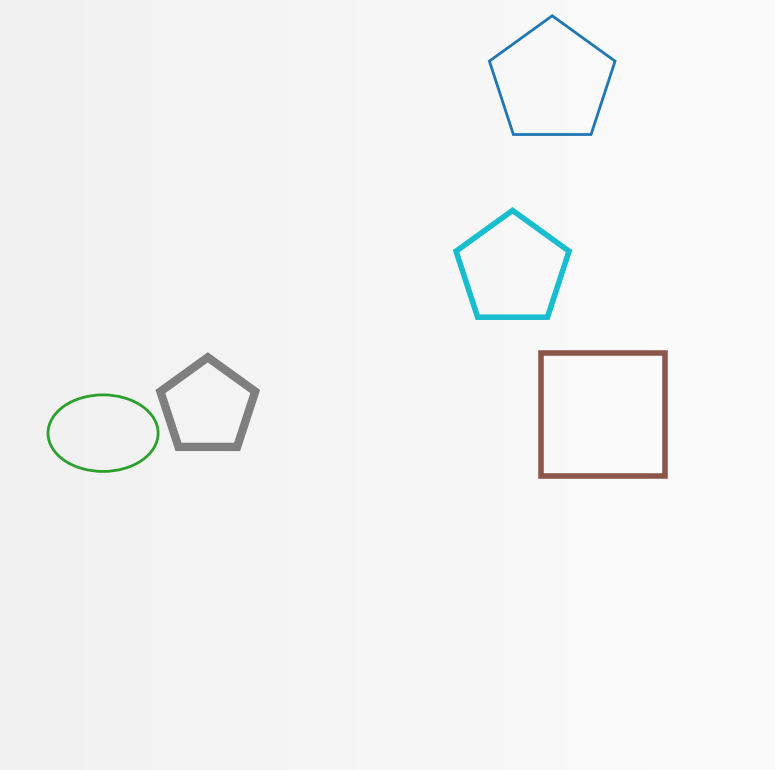[{"shape": "pentagon", "thickness": 1, "radius": 0.43, "center": [0.713, 0.894]}, {"shape": "oval", "thickness": 1, "radius": 0.36, "center": [0.133, 0.437]}, {"shape": "square", "thickness": 2, "radius": 0.4, "center": [0.778, 0.462]}, {"shape": "pentagon", "thickness": 3, "radius": 0.32, "center": [0.268, 0.472]}, {"shape": "pentagon", "thickness": 2, "radius": 0.38, "center": [0.661, 0.65]}]